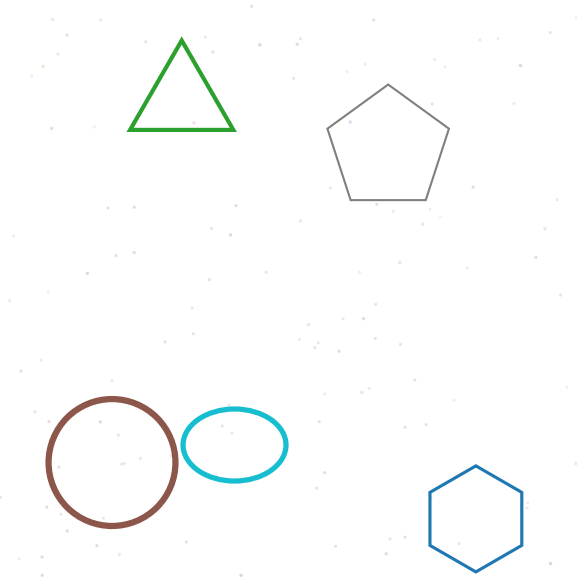[{"shape": "hexagon", "thickness": 1.5, "radius": 0.46, "center": [0.824, 0.101]}, {"shape": "triangle", "thickness": 2, "radius": 0.52, "center": [0.315, 0.826]}, {"shape": "circle", "thickness": 3, "radius": 0.55, "center": [0.194, 0.198]}, {"shape": "pentagon", "thickness": 1, "radius": 0.55, "center": [0.672, 0.742]}, {"shape": "oval", "thickness": 2.5, "radius": 0.45, "center": [0.406, 0.229]}]